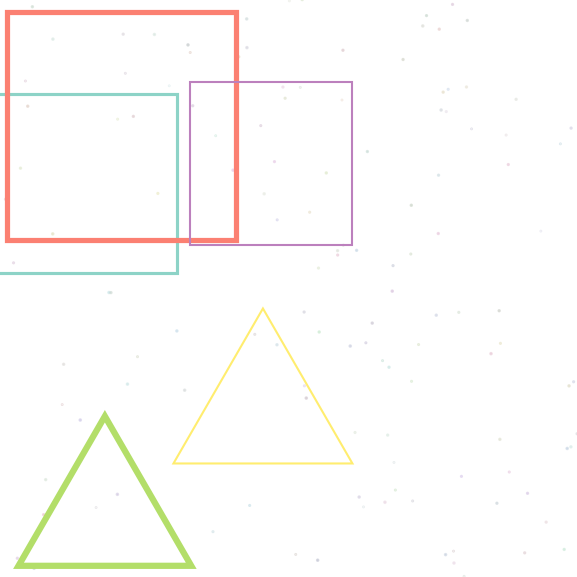[{"shape": "square", "thickness": 1.5, "radius": 0.77, "center": [0.151, 0.682]}, {"shape": "square", "thickness": 2.5, "radius": 0.99, "center": [0.211, 0.781]}, {"shape": "triangle", "thickness": 3, "radius": 0.86, "center": [0.182, 0.106]}, {"shape": "square", "thickness": 1, "radius": 0.7, "center": [0.469, 0.716]}, {"shape": "triangle", "thickness": 1, "radius": 0.89, "center": [0.455, 0.286]}]